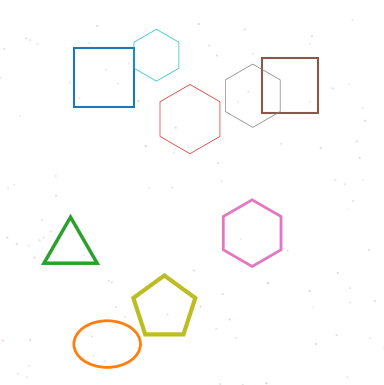[{"shape": "square", "thickness": 1.5, "radius": 0.39, "center": [0.27, 0.799]}, {"shape": "oval", "thickness": 2, "radius": 0.43, "center": [0.278, 0.106]}, {"shape": "triangle", "thickness": 2.5, "radius": 0.4, "center": [0.183, 0.356]}, {"shape": "hexagon", "thickness": 0.5, "radius": 0.45, "center": [0.493, 0.691]}, {"shape": "square", "thickness": 1.5, "radius": 0.36, "center": [0.754, 0.778]}, {"shape": "hexagon", "thickness": 2, "radius": 0.43, "center": [0.655, 0.394]}, {"shape": "hexagon", "thickness": 0.5, "radius": 0.41, "center": [0.657, 0.751]}, {"shape": "pentagon", "thickness": 3, "radius": 0.42, "center": [0.427, 0.2]}, {"shape": "hexagon", "thickness": 0.5, "radius": 0.34, "center": [0.406, 0.857]}]